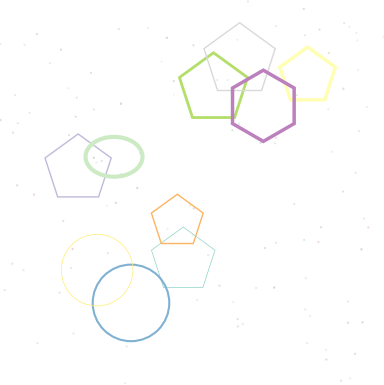[{"shape": "pentagon", "thickness": 0.5, "radius": 0.43, "center": [0.476, 0.323]}, {"shape": "pentagon", "thickness": 2.5, "radius": 0.38, "center": [0.799, 0.802]}, {"shape": "pentagon", "thickness": 1, "radius": 0.45, "center": [0.203, 0.562]}, {"shape": "circle", "thickness": 1.5, "radius": 0.5, "center": [0.34, 0.213]}, {"shape": "pentagon", "thickness": 1, "radius": 0.35, "center": [0.461, 0.425]}, {"shape": "pentagon", "thickness": 2, "radius": 0.47, "center": [0.555, 0.77]}, {"shape": "pentagon", "thickness": 1, "radius": 0.49, "center": [0.622, 0.844]}, {"shape": "hexagon", "thickness": 2.5, "radius": 0.46, "center": [0.684, 0.725]}, {"shape": "oval", "thickness": 3, "radius": 0.37, "center": [0.296, 0.593]}, {"shape": "circle", "thickness": 0.5, "radius": 0.47, "center": [0.252, 0.298]}]